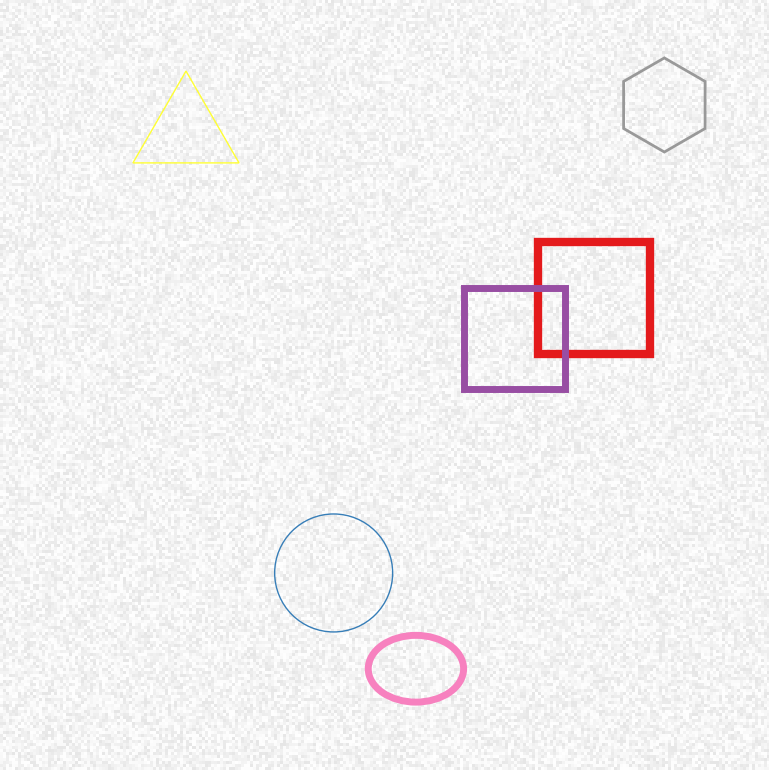[{"shape": "square", "thickness": 3, "radius": 0.36, "center": [0.772, 0.613]}, {"shape": "circle", "thickness": 0.5, "radius": 0.38, "center": [0.433, 0.256]}, {"shape": "square", "thickness": 2.5, "radius": 0.33, "center": [0.668, 0.56]}, {"shape": "triangle", "thickness": 0.5, "radius": 0.4, "center": [0.242, 0.828]}, {"shape": "oval", "thickness": 2.5, "radius": 0.31, "center": [0.54, 0.132]}, {"shape": "hexagon", "thickness": 1, "radius": 0.31, "center": [0.863, 0.864]}]